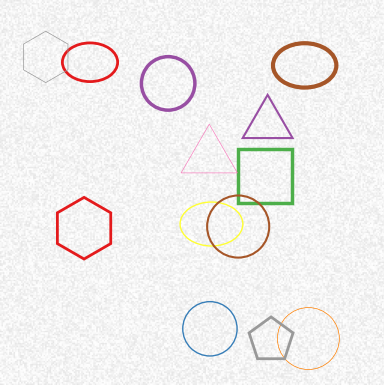[{"shape": "oval", "thickness": 2, "radius": 0.36, "center": [0.234, 0.838]}, {"shape": "hexagon", "thickness": 2, "radius": 0.4, "center": [0.218, 0.407]}, {"shape": "circle", "thickness": 1, "radius": 0.35, "center": [0.545, 0.146]}, {"shape": "square", "thickness": 2.5, "radius": 0.35, "center": [0.689, 0.542]}, {"shape": "circle", "thickness": 2.5, "radius": 0.35, "center": [0.437, 0.783]}, {"shape": "triangle", "thickness": 1.5, "radius": 0.37, "center": [0.695, 0.679]}, {"shape": "circle", "thickness": 0.5, "radius": 0.4, "center": [0.801, 0.121]}, {"shape": "oval", "thickness": 1, "radius": 0.41, "center": [0.549, 0.418]}, {"shape": "oval", "thickness": 3, "radius": 0.41, "center": [0.791, 0.83]}, {"shape": "circle", "thickness": 1.5, "radius": 0.4, "center": [0.619, 0.412]}, {"shape": "triangle", "thickness": 0.5, "radius": 0.42, "center": [0.544, 0.593]}, {"shape": "hexagon", "thickness": 0.5, "radius": 0.33, "center": [0.119, 0.852]}, {"shape": "pentagon", "thickness": 2, "radius": 0.3, "center": [0.704, 0.117]}]